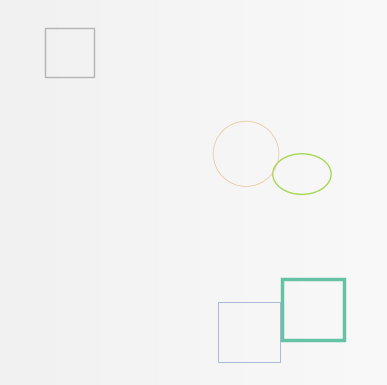[{"shape": "square", "thickness": 2.5, "radius": 0.4, "center": [0.808, 0.197]}, {"shape": "square", "thickness": 0.5, "radius": 0.39, "center": [0.643, 0.138]}, {"shape": "oval", "thickness": 1, "radius": 0.38, "center": [0.779, 0.548]}, {"shape": "circle", "thickness": 0.5, "radius": 0.42, "center": [0.635, 0.6]}, {"shape": "square", "thickness": 1, "radius": 0.32, "center": [0.18, 0.865]}]